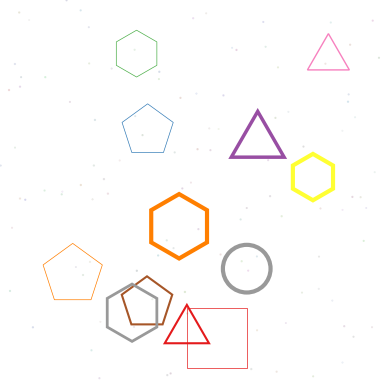[{"shape": "triangle", "thickness": 1.5, "radius": 0.33, "center": [0.485, 0.142]}, {"shape": "square", "thickness": 0.5, "radius": 0.39, "center": [0.563, 0.122]}, {"shape": "pentagon", "thickness": 0.5, "radius": 0.35, "center": [0.383, 0.66]}, {"shape": "hexagon", "thickness": 0.5, "radius": 0.3, "center": [0.355, 0.861]}, {"shape": "triangle", "thickness": 2.5, "radius": 0.4, "center": [0.669, 0.631]}, {"shape": "pentagon", "thickness": 0.5, "radius": 0.4, "center": [0.189, 0.287]}, {"shape": "hexagon", "thickness": 3, "radius": 0.42, "center": [0.465, 0.412]}, {"shape": "hexagon", "thickness": 3, "radius": 0.3, "center": [0.813, 0.54]}, {"shape": "pentagon", "thickness": 1.5, "radius": 0.34, "center": [0.382, 0.213]}, {"shape": "triangle", "thickness": 1, "radius": 0.31, "center": [0.853, 0.85]}, {"shape": "circle", "thickness": 3, "radius": 0.31, "center": [0.641, 0.302]}, {"shape": "hexagon", "thickness": 2, "radius": 0.37, "center": [0.343, 0.188]}]